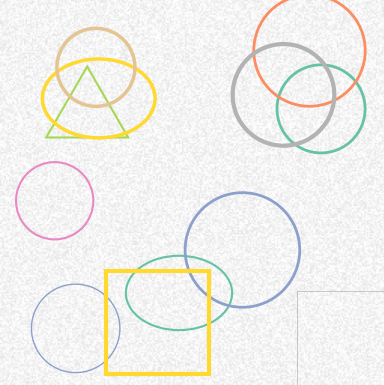[{"shape": "oval", "thickness": 1.5, "radius": 0.69, "center": [0.465, 0.239]}, {"shape": "circle", "thickness": 2, "radius": 0.57, "center": [0.834, 0.717]}, {"shape": "circle", "thickness": 2, "radius": 0.72, "center": [0.804, 0.869]}, {"shape": "circle", "thickness": 1, "radius": 0.57, "center": [0.197, 0.147]}, {"shape": "circle", "thickness": 2, "radius": 0.74, "center": [0.63, 0.351]}, {"shape": "circle", "thickness": 1.5, "radius": 0.5, "center": [0.142, 0.479]}, {"shape": "triangle", "thickness": 1.5, "radius": 0.61, "center": [0.226, 0.704]}, {"shape": "square", "thickness": 3, "radius": 0.67, "center": [0.409, 0.162]}, {"shape": "oval", "thickness": 2.5, "radius": 0.73, "center": [0.256, 0.744]}, {"shape": "circle", "thickness": 2.5, "radius": 0.51, "center": [0.249, 0.825]}, {"shape": "circle", "thickness": 3, "radius": 0.66, "center": [0.736, 0.754]}, {"shape": "square", "thickness": 0.5, "radius": 0.64, "center": [0.899, 0.118]}]